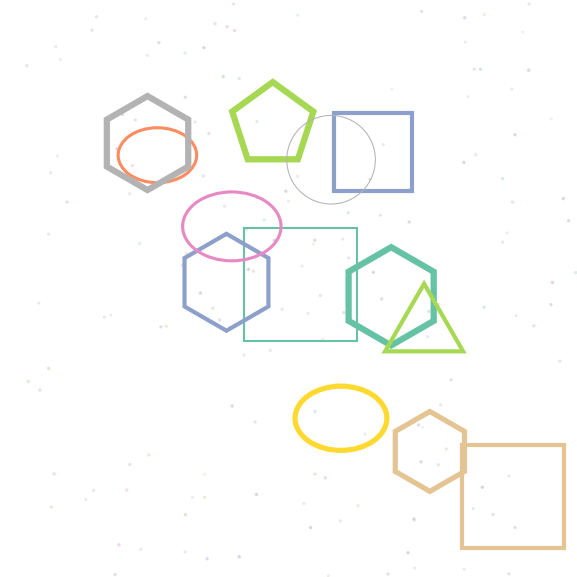[{"shape": "square", "thickness": 1, "radius": 0.49, "center": [0.521, 0.507]}, {"shape": "hexagon", "thickness": 3, "radius": 0.43, "center": [0.677, 0.486]}, {"shape": "oval", "thickness": 1.5, "radius": 0.34, "center": [0.273, 0.73]}, {"shape": "hexagon", "thickness": 2, "radius": 0.42, "center": [0.392, 0.51]}, {"shape": "square", "thickness": 2, "radius": 0.34, "center": [0.646, 0.736]}, {"shape": "oval", "thickness": 1.5, "radius": 0.43, "center": [0.401, 0.607]}, {"shape": "triangle", "thickness": 2, "radius": 0.39, "center": [0.734, 0.43]}, {"shape": "pentagon", "thickness": 3, "radius": 0.37, "center": [0.472, 0.783]}, {"shape": "oval", "thickness": 2.5, "radius": 0.4, "center": [0.59, 0.275]}, {"shape": "square", "thickness": 2, "radius": 0.44, "center": [0.888, 0.139]}, {"shape": "hexagon", "thickness": 2.5, "radius": 0.35, "center": [0.744, 0.217]}, {"shape": "circle", "thickness": 0.5, "radius": 0.38, "center": [0.573, 0.723]}, {"shape": "hexagon", "thickness": 3, "radius": 0.41, "center": [0.255, 0.751]}]